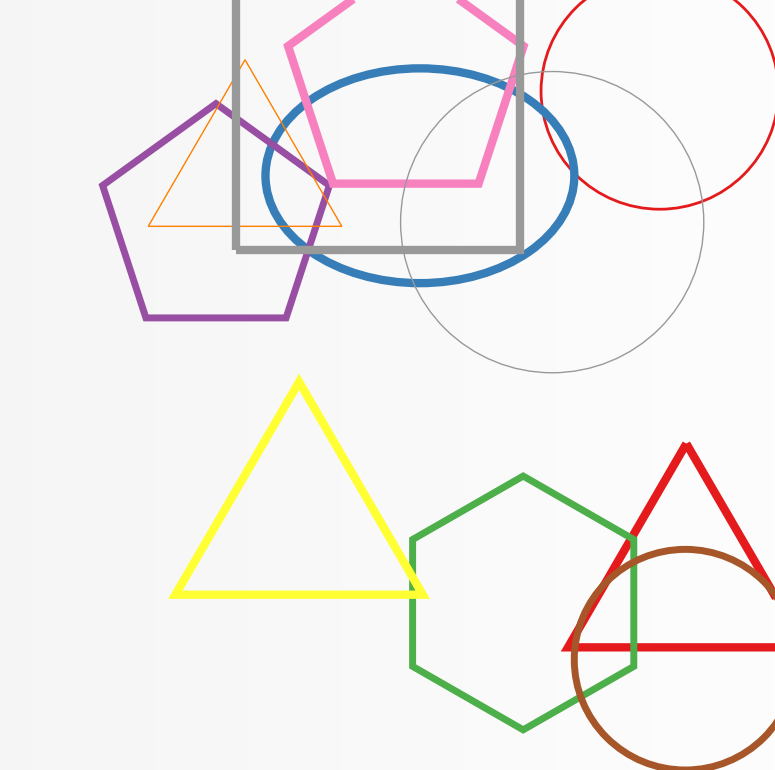[{"shape": "circle", "thickness": 1, "radius": 0.77, "center": [0.851, 0.881]}, {"shape": "triangle", "thickness": 3, "radius": 0.88, "center": [0.886, 0.247]}, {"shape": "oval", "thickness": 3, "radius": 1.0, "center": [0.542, 0.772]}, {"shape": "hexagon", "thickness": 2.5, "radius": 0.82, "center": [0.675, 0.217]}, {"shape": "pentagon", "thickness": 2.5, "radius": 0.77, "center": [0.279, 0.712]}, {"shape": "triangle", "thickness": 0.5, "radius": 0.72, "center": [0.316, 0.778]}, {"shape": "triangle", "thickness": 3, "radius": 0.92, "center": [0.386, 0.32]}, {"shape": "circle", "thickness": 2.5, "radius": 0.72, "center": [0.884, 0.143]}, {"shape": "pentagon", "thickness": 3, "radius": 0.8, "center": [0.524, 0.891]}, {"shape": "circle", "thickness": 0.5, "radius": 0.98, "center": [0.712, 0.712]}, {"shape": "square", "thickness": 3, "radius": 0.92, "center": [0.487, 0.858]}]